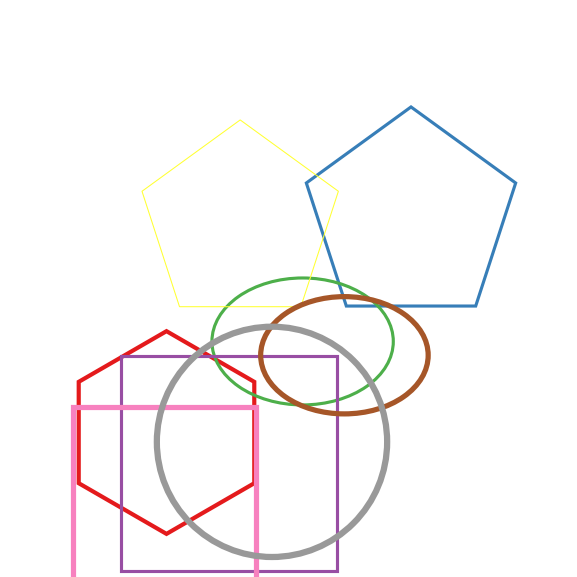[{"shape": "hexagon", "thickness": 2, "radius": 0.88, "center": [0.288, 0.25]}, {"shape": "pentagon", "thickness": 1.5, "radius": 0.95, "center": [0.712, 0.623]}, {"shape": "oval", "thickness": 1.5, "radius": 0.79, "center": [0.524, 0.408]}, {"shape": "square", "thickness": 1.5, "radius": 0.93, "center": [0.396, 0.197]}, {"shape": "pentagon", "thickness": 0.5, "radius": 0.89, "center": [0.416, 0.613]}, {"shape": "oval", "thickness": 2.5, "radius": 0.73, "center": [0.596, 0.384]}, {"shape": "square", "thickness": 2.5, "radius": 0.8, "center": [0.285, 0.135]}, {"shape": "circle", "thickness": 3, "radius": 1.0, "center": [0.471, 0.234]}]